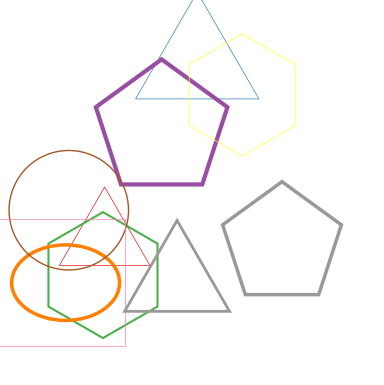[{"shape": "triangle", "thickness": 0.5, "radius": 0.68, "center": [0.272, 0.378]}, {"shape": "triangle", "thickness": 0.5, "radius": 0.93, "center": [0.512, 0.836]}, {"shape": "hexagon", "thickness": 1.5, "radius": 0.82, "center": [0.267, 0.285]}, {"shape": "pentagon", "thickness": 3, "radius": 0.9, "center": [0.42, 0.666]}, {"shape": "oval", "thickness": 2.5, "radius": 0.7, "center": [0.17, 0.266]}, {"shape": "hexagon", "thickness": 0.5, "radius": 0.79, "center": [0.629, 0.753]}, {"shape": "circle", "thickness": 1, "radius": 0.78, "center": [0.179, 0.454]}, {"shape": "square", "thickness": 0.5, "radius": 0.83, "center": [0.16, 0.266]}, {"shape": "triangle", "thickness": 2, "radius": 0.79, "center": [0.46, 0.27]}, {"shape": "pentagon", "thickness": 2.5, "radius": 0.81, "center": [0.732, 0.366]}]